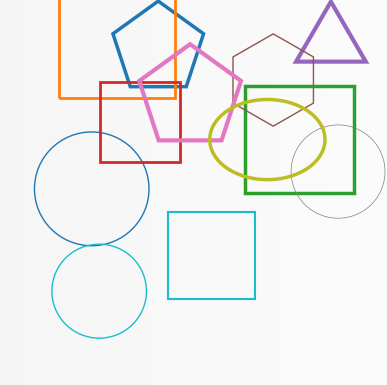[{"shape": "pentagon", "thickness": 2.5, "radius": 0.61, "center": [0.408, 0.874]}, {"shape": "circle", "thickness": 1, "radius": 0.74, "center": [0.237, 0.509]}, {"shape": "square", "thickness": 2, "radius": 0.75, "center": [0.301, 0.895]}, {"shape": "square", "thickness": 2.5, "radius": 0.7, "center": [0.773, 0.637]}, {"shape": "square", "thickness": 2, "radius": 0.52, "center": [0.361, 0.683]}, {"shape": "triangle", "thickness": 3, "radius": 0.52, "center": [0.854, 0.892]}, {"shape": "hexagon", "thickness": 1, "radius": 0.6, "center": [0.705, 0.792]}, {"shape": "pentagon", "thickness": 3, "radius": 0.69, "center": [0.491, 0.747]}, {"shape": "circle", "thickness": 0.5, "radius": 0.61, "center": [0.872, 0.554]}, {"shape": "oval", "thickness": 2.5, "radius": 0.74, "center": [0.69, 0.638]}, {"shape": "square", "thickness": 1.5, "radius": 0.56, "center": [0.545, 0.336]}, {"shape": "circle", "thickness": 1, "radius": 0.61, "center": [0.256, 0.244]}]